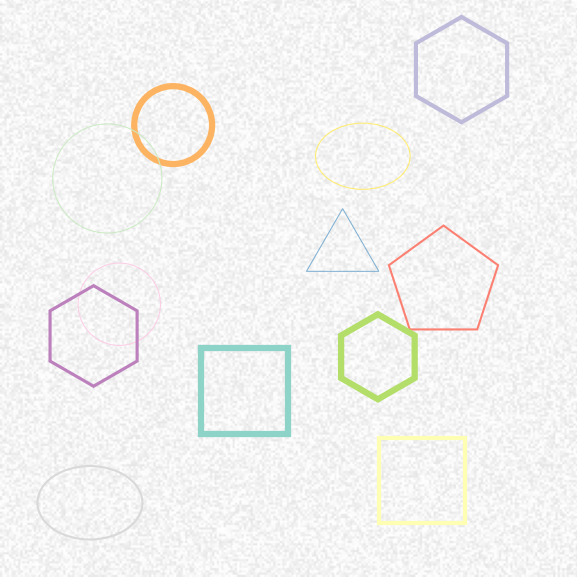[{"shape": "square", "thickness": 3, "radius": 0.37, "center": [0.423, 0.322]}, {"shape": "square", "thickness": 2, "radius": 0.37, "center": [0.731, 0.167]}, {"shape": "hexagon", "thickness": 2, "radius": 0.46, "center": [0.799, 0.879]}, {"shape": "pentagon", "thickness": 1, "radius": 0.5, "center": [0.768, 0.509]}, {"shape": "triangle", "thickness": 0.5, "radius": 0.36, "center": [0.593, 0.565]}, {"shape": "circle", "thickness": 3, "radius": 0.34, "center": [0.3, 0.783]}, {"shape": "hexagon", "thickness": 3, "radius": 0.37, "center": [0.654, 0.381]}, {"shape": "circle", "thickness": 0.5, "radius": 0.36, "center": [0.207, 0.472]}, {"shape": "oval", "thickness": 1, "radius": 0.45, "center": [0.156, 0.129]}, {"shape": "hexagon", "thickness": 1.5, "radius": 0.44, "center": [0.162, 0.417]}, {"shape": "circle", "thickness": 0.5, "radius": 0.47, "center": [0.186, 0.69]}, {"shape": "oval", "thickness": 0.5, "radius": 0.41, "center": [0.628, 0.729]}]